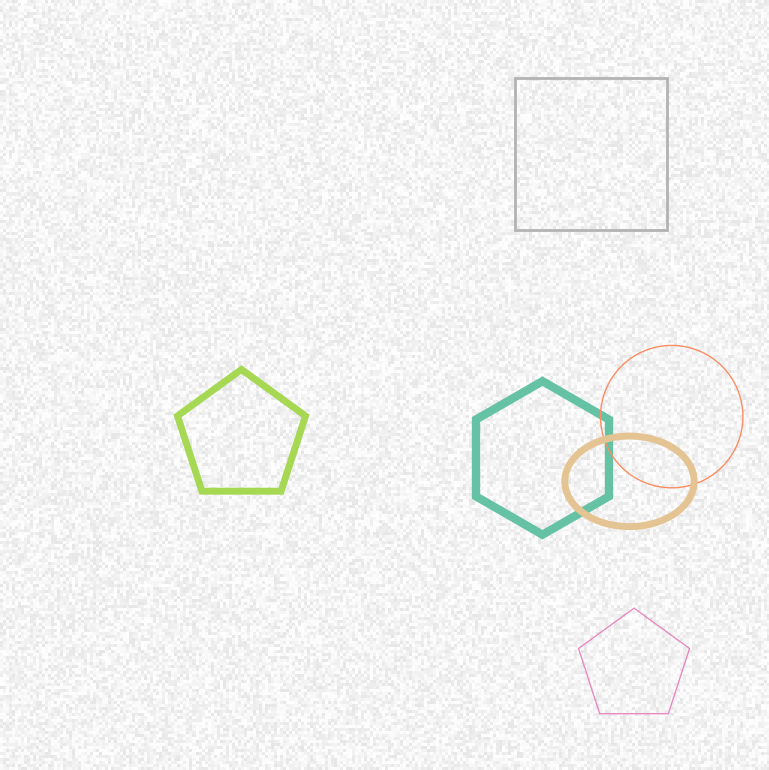[{"shape": "hexagon", "thickness": 3, "radius": 0.5, "center": [0.705, 0.405]}, {"shape": "circle", "thickness": 0.5, "radius": 0.46, "center": [0.872, 0.459]}, {"shape": "pentagon", "thickness": 0.5, "radius": 0.38, "center": [0.823, 0.134]}, {"shape": "pentagon", "thickness": 2.5, "radius": 0.44, "center": [0.314, 0.433]}, {"shape": "oval", "thickness": 2.5, "radius": 0.42, "center": [0.818, 0.375]}, {"shape": "square", "thickness": 1, "radius": 0.49, "center": [0.767, 0.8]}]